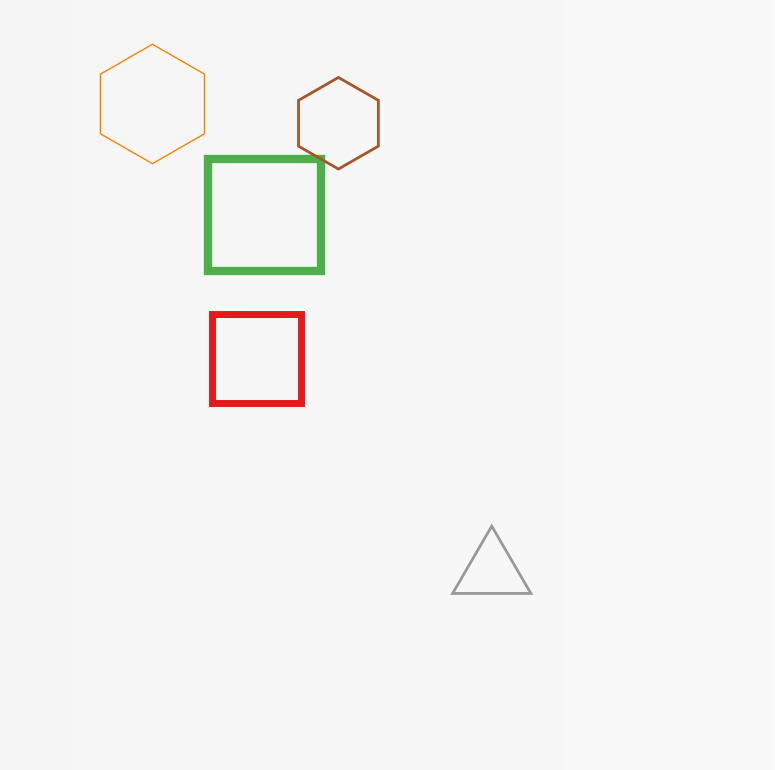[{"shape": "square", "thickness": 2.5, "radius": 0.29, "center": [0.331, 0.535]}, {"shape": "square", "thickness": 3, "radius": 0.37, "center": [0.342, 0.721]}, {"shape": "hexagon", "thickness": 0.5, "radius": 0.39, "center": [0.197, 0.865]}, {"shape": "hexagon", "thickness": 1, "radius": 0.3, "center": [0.437, 0.84]}, {"shape": "triangle", "thickness": 1, "radius": 0.29, "center": [0.635, 0.258]}]